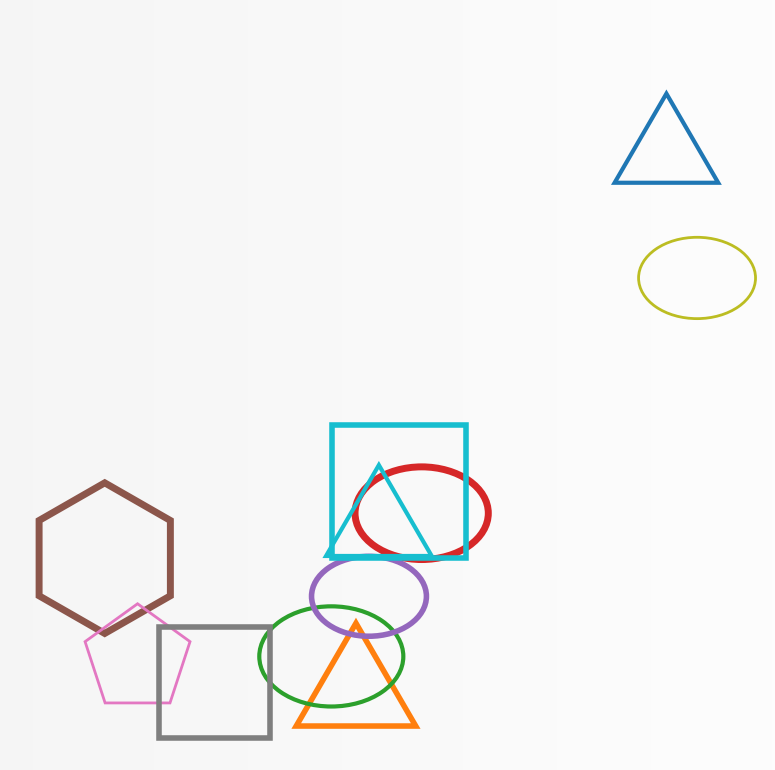[{"shape": "triangle", "thickness": 1.5, "radius": 0.39, "center": [0.86, 0.801]}, {"shape": "triangle", "thickness": 2, "radius": 0.45, "center": [0.459, 0.102]}, {"shape": "oval", "thickness": 1.5, "radius": 0.46, "center": [0.427, 0.148]}, {"shape": "oval", "thickness": 2.5, "radius": 0.43, "center": [0.544, 0.334]}, {"shape": "oval", "thickness": 2, "radius": 0.37, "center": [0.476, 0.226]}, {"shape": "hexagon", "thickness": 2.5, "radius": 0.49, "center": [0.135, 0.275]}, {"shape": "pentagon", "thickness": 1, "radius": 0.36, "center": [0.177, 0.145]}, {"shape": "square", "thickness": 2, "radius": 0.36, "center": [0.276, 0.113]}, {"shape": "oval", "thickness": 1, "radius": 0.38, "center": [0.899, 0.639]}, {"shape": "square", "thickness": 2, "radius": 0.43, "center": [0.515, 0.362]}, {"shape": "triangle", "thickness": 1.5, "radius": 0.39, "center": [0.489, 0.317]}]